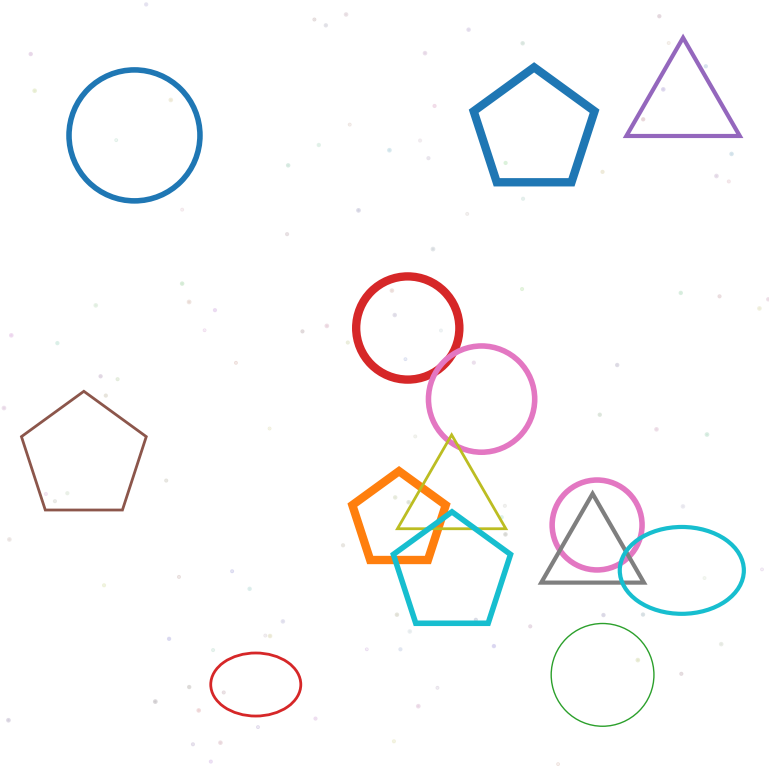[{"shape": "pentagon", "thickness": 3, "radius": 0.41, "center": [0.694, 0.83]}, {"shape": "circle", "thickness": 2, "radius": 0.43, "center": [0.175, 0.824]}, {"shape": "pentagon", "thickness": 3, "radius": 0.32, "center": [0.518, 0.324]}, {"shape": "circle", "thickness": 0.5, "radius": 0.33, "center": [0.783, 0.124]}, {"shape": "circle", "thickness": 3, "radius": 0.34, "center": [0.53, 0.574]}, {"shape": "oval", "thickness": 1, "radius": 0.29, "center": [0.332, 0.111]}, {"shape": "triangle", "thickness": 1.5, "radius": 0.43, "center": [0.887, 0.866]}, {"shape": "pentagon", "thickness": 1, "radius": 0.43, "center": [0.109, 0.407]}, {"shape": "circle", "thickness": 2, "radius": 0.34, "center": [0.625, 0.482]}, {"shape": "circle", "thickness": 2, "radius": 0.29, "center": [0.775, 0.318]}, {"shape": "triangle", "thickness": 1.5, "radius": 0.38, "center": [0.77, 0.282]}, {"shape": "triangle", "thickness": 1, "radius": 0.41, "center": [0.587, 0.354]}, {"shape": "pentagon", "thickness": 2, "radius": 0.4, "center": [0.587, 0.255]}, {"shape": "oval", "thickness": 1.5, "radius": 0.4, "center": [0.885, 0.259]}]